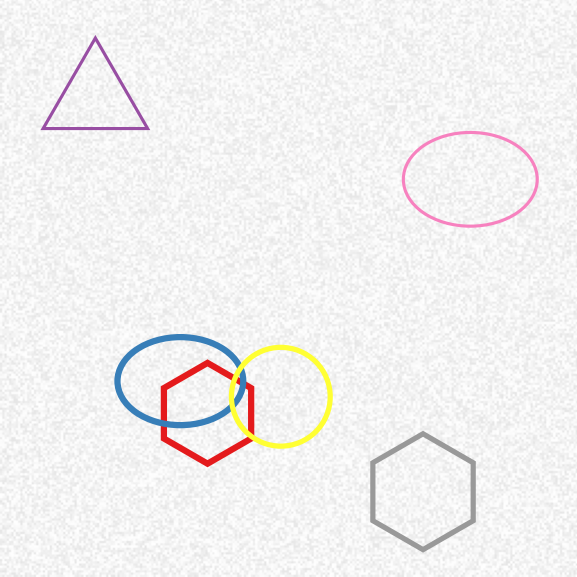[{"shape": "hexagon", "thickness": 3, "radius": 0.44, "center": [0.359, 0.283]}, {"shape": "oval", "thickness": 3, "radius": 0.54, "center": [0.312, 0.339]}, {"shape": "triangle", "thickness": 1.5, "radius": 0.52, "center": [0.165, 0.829]}, {"shape": "circle", "thickness": 2.5, "radius": 0.43, "center": [0.486, 0.312]}, {"shape": "oval", "thickness": 1.5, "radius": 0.58, "center": [0.814, 0.689]}, {"shape": "hexagon", "thickness": 2.5, "radius": 0.5, "center": [0.733, 0.148]}]